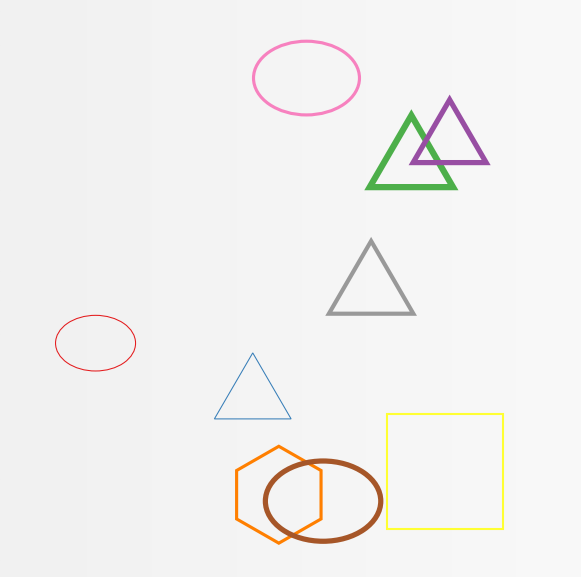[{"shape": "oval", "thickness": 0.5, "radius": 0.34, "center": [0.164, 0.405]}, {"shape": "triangle", "thickness": 0.5, "radius": 0.38, "center": [0.435, 0.312]}, {"shape": "triangle", "thickness": 3, "radius": 0.41, "center": [0.708, 0.716]}, {"shape": "triangle", "thickness": 2.5, "radius": 0.36, "center": [0.774, 0.754]}, {"shape": "hexagon", "thickness": 1.5, "radius": 0.42, "center": [0.48, 0.142]}, {"shape": "square", "thickness": 1, "radius": 0.5, "center": [0.765, 0.183]}, {"shape": "oval", "thickness": 2.5, "radius": 0.5, "center": [0.556, 0.131]}, {"shape": "oval", "thickness": 1.5, "radius": 0.46, "center": [0.527, 0.864]}, {"shape": "triangle", "thickness": 2, "radius": 0.42, "center": [0.638, 0.498]}]